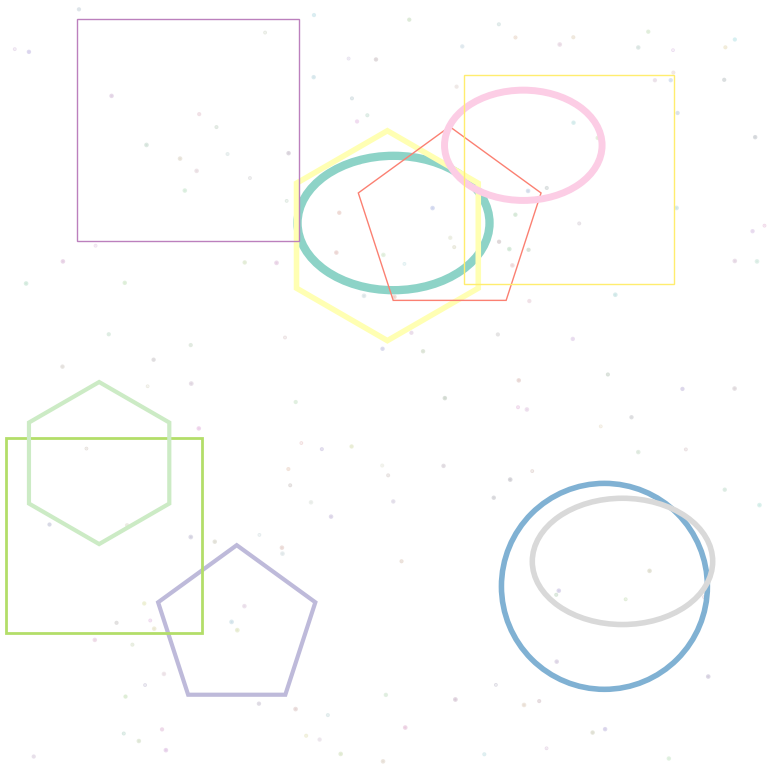[{"shape": "oval", "thickness": 3, "radius": 0.62, "center": [0.511, 0.71]}, {"shape": "hexagon", "thickness": 2, "radius": 0.68, "center": [0.503, 0.694]}, {"shape": "pentagon", "thickness": 1.5, "radius": 0.54, "center": [0.307, 0.185]}, {"shape": "pentagon", "thickness": 0.5, "radius": 0.62, "center": [0.584, 0.711]}, {"shape": "circle", "thickness": 2, "radius": 0.67, "center": [0.785, 0.239]}, {"shape": "square", "thickness": 1, "radius": 0.63, "center": [0.135, 0.304]}, {"shape": "oval", "thickness": 2.5, "radius": 0.51, "center": [0.68, 0.811]}, {"shape": "oval", "thickness": 2, "radius": 0.59, "center": [0.808, 0.271]}, {"shape": "square", "thickness": 0.5, "radius": 0.72, "center": [0.244, 0.831]}, {"shape": "hexagon", "thickness": 1.5, "radius": 0.53, "center": [0.129, 0.399]}, {"shape": "square", "thickness": 0.5, "radius": 0.68, "center": [0.739, 0.767]}]